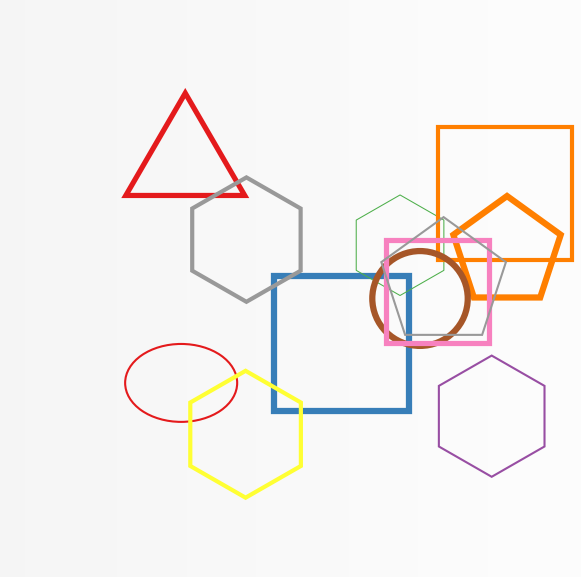[{"shape": "triangle", "thickness": 2.5, "radius": 0.59, "center": [0.319, 0.72]}, {"shape": "oval", "thickness": 1, "radius": 0.48, "center": [0.312, 0.336]}, {"shape": "square", "thickness": 3, "radius": 0.58, "center": [0.588, 0.404]}, {"shape": "hexagon", "thickness": 0.5, "radius": 0.44, "center": [0.688, 0.575]}, {"shape": "hexagon", "thickness": 1, "radius": 0.52, "center": [0.846, 0.278]}, {"shape": "square", "thickness": 2, "radius": 0.58, "center": [0.869, 0.664]}, {"shape": "pentagon", "thickness": 3, "radius": 0.49, "center": [0.872, 0.563]}, {"shape": "hexagon", "thickness": 2, "radius": 0.55, "center": [0.423, 0.247]}, {"shape": "circle", "thickness": 3, "radius": 0.41, "center": [0.723, 0.482]}, {"shape": "square", "thickness": 2.5, "radius": 0.44, "center": [0.752, 0.495]}, {"shape": "hexagon", "thickness": 2, "radius": 0.54, "center": [0.424, 0.584]}, {"shape": "pentagon", "thickness": 1, "radius": 0.56, "center": [0.763, 0.51]}]